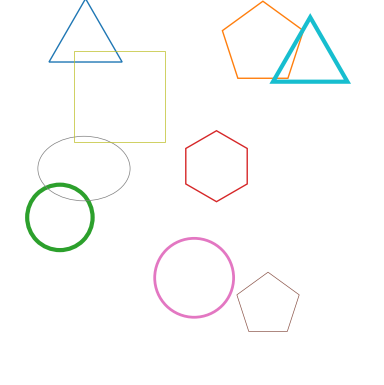[{"shape": "triangle", "thickness": 1, "radius": 0.55, "center": [0.222, 0.894]}, {"shape": "pentagon", "thickness": 1, "radius": 0.55, "center": [0.683, 0.886]}, {"shape": "circle", "thickness": 3, "radius": 0.42, "center": [0.156, 0.435]}, {"shape": "hexagon", "thickness": 1, "radius": 0.46, "center": [0.562, 0.568]}, {"shape": "pentagon", "thickness": 0.5, "radius": 0.43, "center": [0.696, 0.208]}, {"shape": "circle", "thickness": 2, "radius": 0.51, "center": [0.504, 0.278]}, {"shape": "oval", "thickness": 0.5, "radius": 0.6, "center": [0.218, 0.562]}, {"shape": "square", "thickness": 0.5, "radius": 0.59, "center": [0.311, 0.75]}, {"shape": "triangle", "thickness": 3, "radius": 0.56, "center": [0.806, 0.844]}]